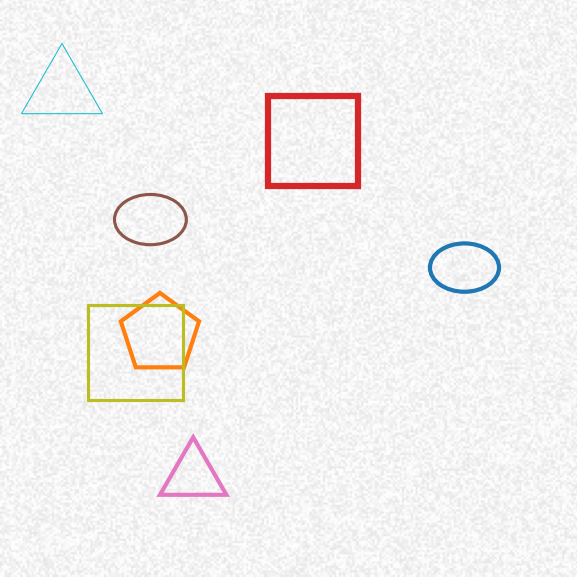[{"shape": "oval", "thickness": 2, "radius": 0.3, "center": [0.804, 0.536]}, {"shape": "pentagon", "thickness": 2, "radius": 0.36, "center": [0.277, 0.421]}, {"shape": "square", "thickness": 3, "radius": 0.39, "center": [0.542, 0.755]}, {"shape": "oval", "thickness": 1.5, "radius": 0.31, "center": [0.26, 0.619]}, {"shape": "triangle", "thickness": 2, "radius": 0.33, "center": [0.335, 0.176]}, {"shape": "square", "thickness": 1.5, "radius": 0.41, "center": [0.235, 0.389]}, {"shape": "triangle", "thickness": 0.5, "radius": 0.41, "center": [0.107, 0.843]}]